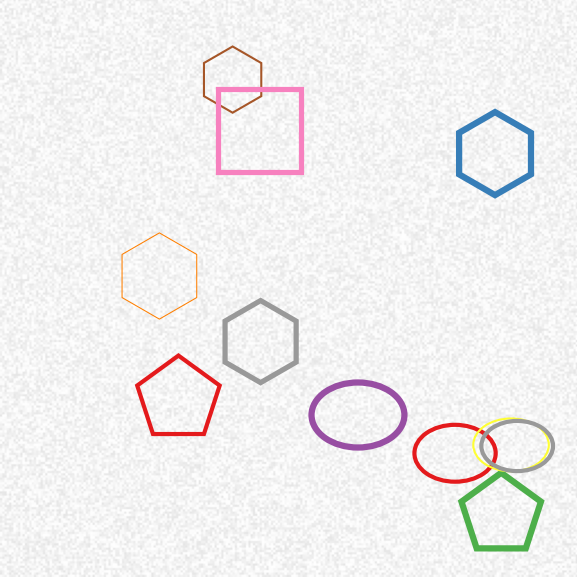[{"shape": "pentagon", "thickness": 2, "radius": 0.38, "center": [0.309, 0.308]}, {"shape": "oval", "thickness": 2, "radius": 0.35, "center": [0.788, 0.214]}, {"shape": "hexagon", "thickness": 3, "radius": 0.36, "center": [0.857, 0.733]}, {"shape": "pentagon", "thickness": 3, "radius": 0.36, "center": [0.868, 0.108]}, {"shape": "oval", "thickness": 3, "radius": 0.4, "center": [0.62, 0.281]}, {"shape": "hexagon", "thickness": 0.5, "radius": 0.37, "center": [0.276, 0.521]}, {"shape": "oval", "thickness": 1, "radius": 0.33, "center": [0.885, 0.229]}, {"shape": "hexagon", "thickness": 1, "radius": 0.29, "center": [0.403, 0.861]}, {"shape": "square", "thickness": 2.5, "radius": 0.36, "center": [0.45, 0.772]}, {"shape": "hexagon", "thickness": 2.5, "radius": 0.36, "center": [0.451, 0.408]}, {"shape": "oval", "thickness": 2, "radius": 0.31, "center": [0.896, 0.227]}]